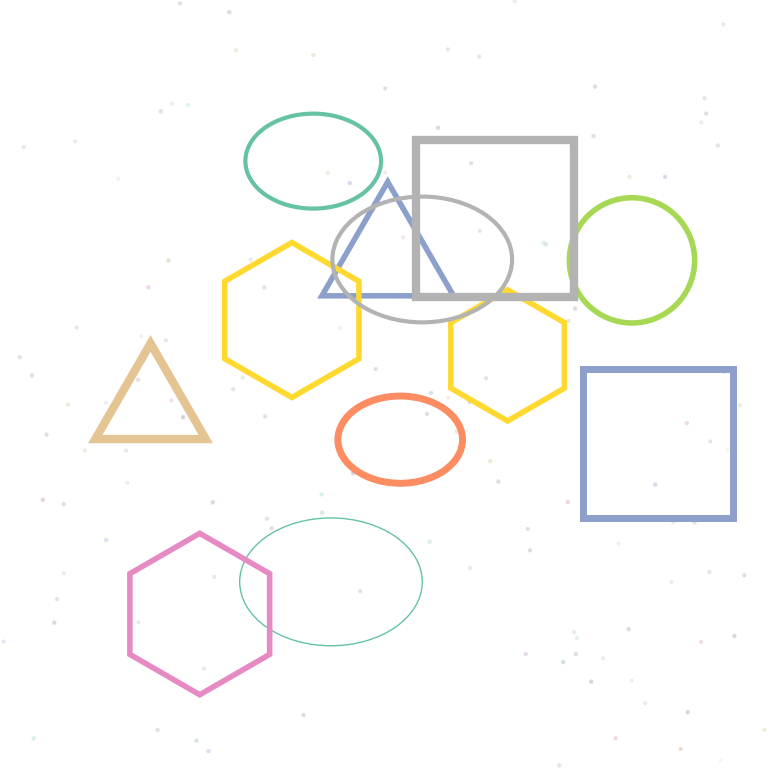[{"shape": "oval", "thickness": 0.5, "radius": 0.59, "center": [0.43, 0.244]}, {"shape": "oval", "thickness": 1.5, "radius": 0.44, "center": [0.407, 0.791]}, {"shape": "oval", "thickness": 2.5, "radius": 0.4, "center": [0.52, 0.429]}, {"shape": "triangle", "thickness": 2, "radius": 0.49, "center": [0.504, 0.665]}, {"shape": "square", "thickness": 2.5, "radius": 0.48, "center": [0.854, 0.424]}, {"shape": "hexagon", "thickness": 2, "radius": 0.52, "center": [0.259, 0.203]}, {"shape": "circle", "thickness": 2, "radius": 0.41, "center": [0.821, 0.662]}, {"shape": "hexagon", "thickness": 2, "radius": 0.43, "center": [0.659, 0.538]}, {"shape": "hexagon", "thickness": 2, "radius": 0.5, "center": [0.379, 0.584]}, {"shape": "triangle", "thickness": 3, "radius": 0.41, "center": [0.195, 0.471]}, {"shape": "square", "thickness": 3, "radius": 0.51, "center": [0.643, 0.716]}, {"shape": "oval", "thickness": 1.5, "radius": 0.58, "center": [0.548, 0.663]}]